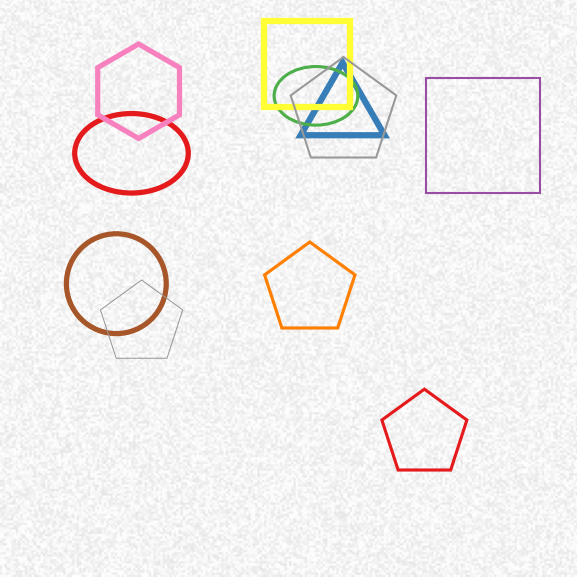[{"shape": "oval", "thickness": 2.5, "radius": 0.49, "center": [0.228, 0.734]}, {"shape": "pentagon", "thickness": 1.5, "radius": 0.39, "center": [0.735, 0.248]}, {"shape": "triangle", "thickness": 3, "radius": 0.42, "center": [0.593, 0.807]}, {"shape": "oval", "thickness": 1.5, "radius": 0.36, "center": [0.547, 0.833]}, {"shape": "square", "thickness": 1, "radius": 0.49, "center": [0.836, 0.764]}, {"shape": "pentagon", "thickness": 1.5, "radius": 0.41, "center": [0.536, 0.498]}, {"shape": "square", "thickness": 3, "radius": 0.37, "center": [0.532, 0.888]}, {"shape": "circle", "thickness": 2.5, "radius": 0.43, "center": [0.201, 0.508]}, {"shape": "hexagon", "thickness": 2.5, "radius": 0.41, "center": [0.24, 0.841]}, {"shape": "pentagon", "thickness": 0.5, "radius": 0.37, "center": [0.245, 0.439]}, {"shape": "pentagon", "thickness": 1, "radius": 0.48, "center": [0.595, 0.804]}]